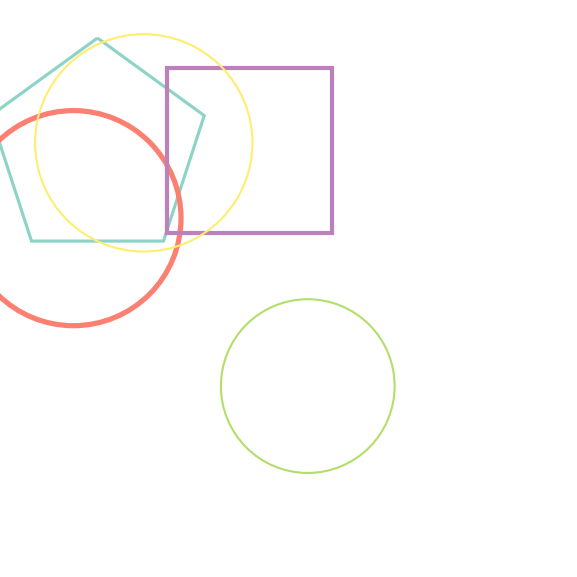[{"shape": "pentagon", "thickness": 1.5, "radius": 0.97, "center": [0.169, 0.739]}, {"shape": "circle", "thickness": 2.5, "radius": 0.93, "center": [0.127, 0.621]}, {"shape": "circle", "thickness": 1, "radius": 0.75, "center": [0.533, 0.331]}, {"shape": "square", "thickness": 2, "radius": 0.71, "center": [0.432, 0.738]}, {"shape": "circle", "thickness": 1, "radius": 0.94, "center": [0.249, 0.752]}]